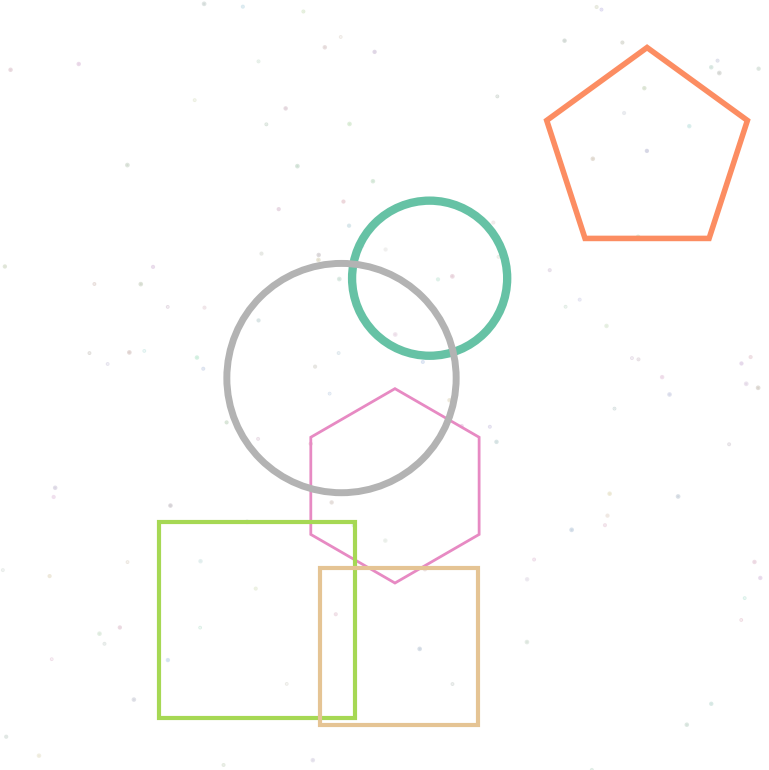[{"shape": "circle", "thickness": 3, "radius": 0.5, "center": [0.558, 0.639]}, {"shape": "pentagon", "thickness": 2, "radius": 0.69, "center": [0.84, 0.801]}, {"shape": "hexagon", "thickness": 1, "radius": 0.63, "center": [0.513, 0.369]}, {"shape": "square", "thickness": 1.5, "radius": 0.64, "center": [0.334, 0.195]}, {"shape": "square", "thickness": 1.5, "radius": 0.51, "center": [0.518, 0.161]}, {"shape": "circle", "thickness": 2.5, "radius": 0.74, "center": [0.444, 0.509]}]